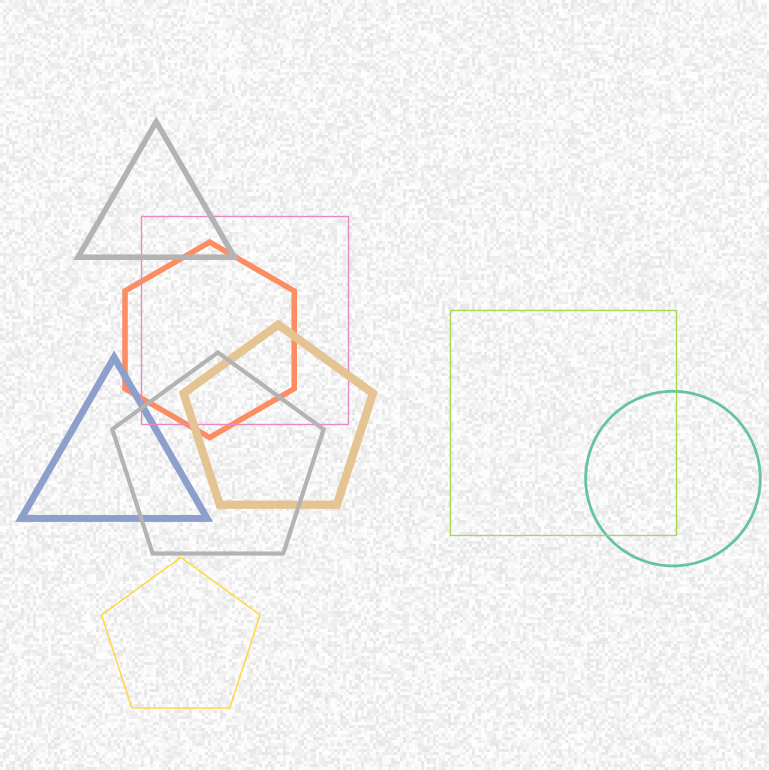[{"shape": "circle", "thickness": 1, "radius": 0.57, "center": [0.874, 0.378]}, {"shape": "hexagon", "thickness": 2, "radius": 0.63, "center": [0.272, 0.559]}, {"shape": "triangle", "thickness": 2.5, "radius": 0.7, "center": [0.148, 0.396]}, {"shape": "square", "thickness": 0.5, "radius": 0.67, "center": [0.318, 0.584]}, {"shape": "square", "thickness": 0.5, "radius": 0.73, "center": [0.731, 0.451]}, {"shape": "pentagon", "thickness": 0.5, "radius": 0.54, "center": [0.235, 0.168]}, {"shape": "pentagon", "thickness": 3, "radius": 0.65, "center": [0.361, 0.449]}, {"shape": "triangle", "thickness": 2, "radius": 0.59, "center": [0.203, 0.725]}, {"shape": "pentagon", "thickness": 1.5, "radius": 0.72, "center": [0.283, 0.398]}]